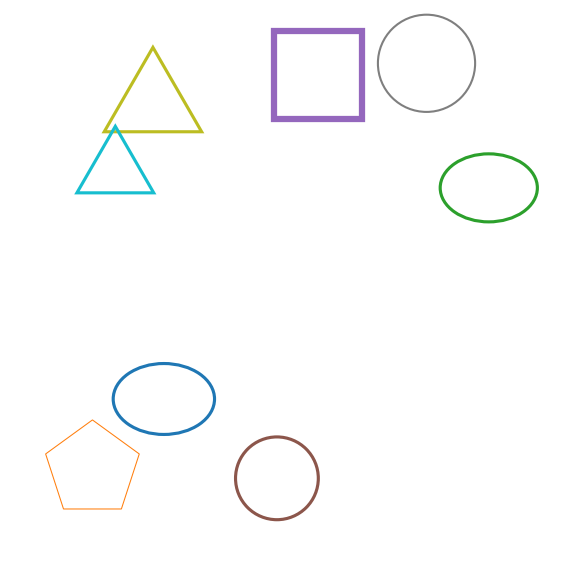[{"shape": "oval", "thickness": 1.5, "radius": 0.44, "center": [0.284, 0.308]}, {"shape": "pentagon", "thickness": 0.5, "radius": 0.43, "center": [0.16, 0.187]}, {"shape": "oval", "thickness": 1.5, "radius": 0.42, "center": [0.846, 0.674]}, {"shape": "square", "thickness": 3, "radius": 0.38, "center": [0.55, 0.87]}, {"shape": "circle", "thickness": 1.5, "radius": 0.36, "center": [0.48, 0.171]}, {"shape": "circle", "thickness": 1, "radius": 0.42, "center": [0.739, 0.89]}, {"shape": "triangle", "thickness": 1.5, "radius": 0.49, "center": [0.265, 0.82]}, {"shape": "triangle", "thickness": 1.5, "radius": 0.38, "center": [0.2, 0.704]}]